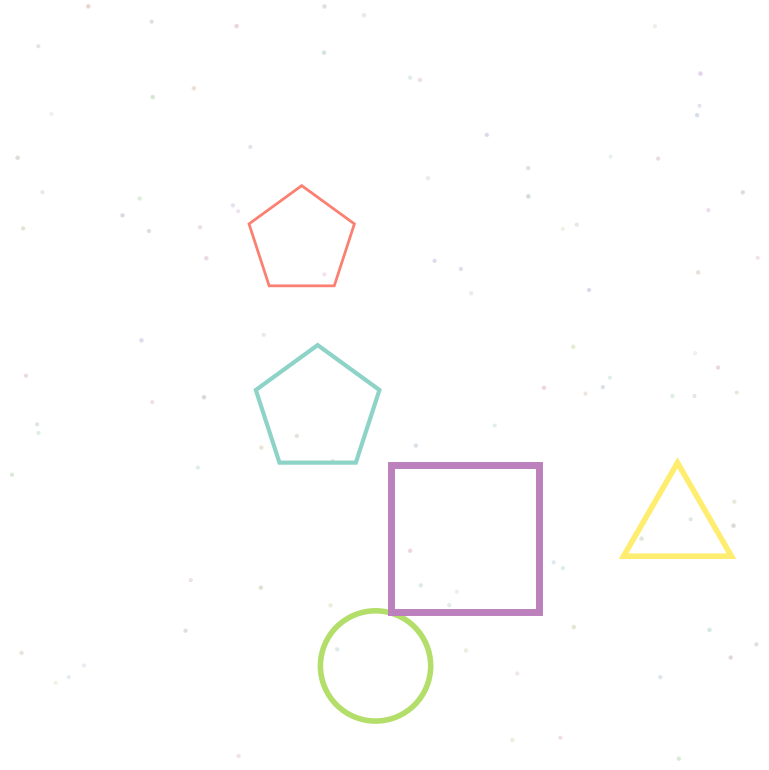[{"shape": "pentagon", "thickness": 1.5, "radius": 0.42, "center": [0.413, 0.467]}, {"shape": "pentagon", "thickness": 1, "radius": 0.36, "center": [0.392, 0.687]}, {"shape": "circle", "thickness": 2, "radius": 0.36, "center": [0.488, 0.135]}, {"shape": "square", "thickness": 2.5, "radius": 0.48, "center": [0.604, 0.301]}, {"shape": "triangle", "thickness": 2, "radius": 0.4, "center": [0.88, 0.318]}]